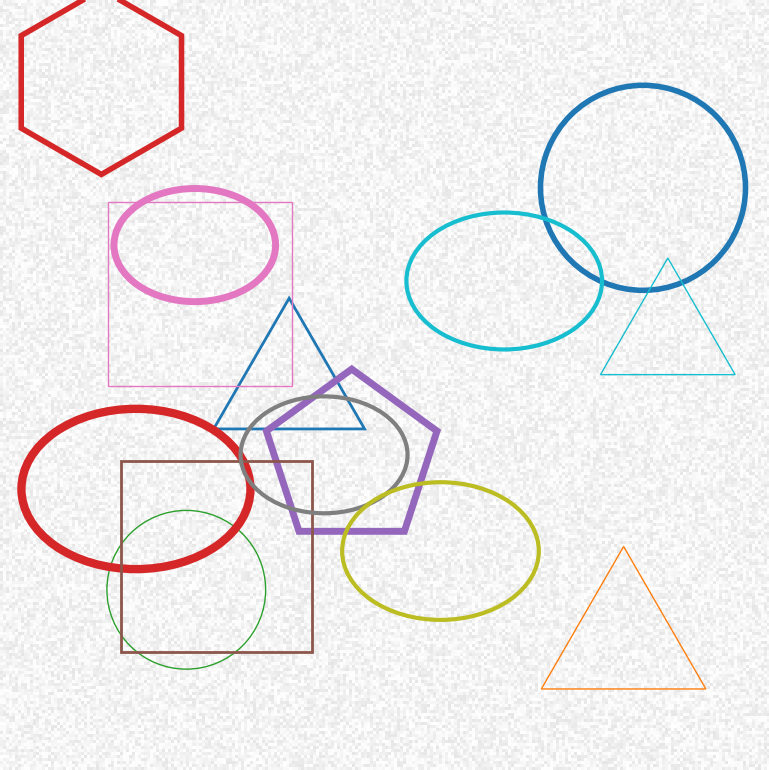[{"shape": "triangle", "thickness": 1, "radius": 0.57, "center": [0.375, 0.5]}, {"shape": "circle", "thickness": 2, "radius": 0.67, "center": [0.835, 0.756]}, {"shape": "triangle", "thickness": 0.5, "radius": 0.62, "center": [0.81, 0.167]}, {"shape": "circle", "thickness": 0.5, "radius": 0.52, "center": [0.242, 0.234]}, {"shape": "oval", "thickness": 3, "radius": 0.74, "center": [0.177, 0.365]}, {"shape": "hexagon", "thickness": 2, "radius": 0.6, "center": [0.132, 0.894]}, {"shape": "pentagon", "thickness": 2.5, "radius": 0.58, "center": [0.457, 0.404]}, {"shape": "square", "thickness": 1, "radius": 0.62, "center": [0.281, 0.277]}, {"shape": "oval", "thickness": 2.5, "radius": 0.52, "center": [0.253, 0.682]}, {"shape": "square", "thickness": 0.5, "radius": 0.6, "center": [0.26, 0.618]}, {"shape": "oval", "thickness": 1.5, "radius": 0.54, "center": [0.421, 0.409]}, {"shape": "oval", "thickness": 1.5, "radius": 0.64, "center": [0.572, 0.284]}, {"shape": "oval", "thickness": 1.5, "radius": 0.64, "center": [0.655, 0.635]}, {"shape": "triangle", "thickness": 0.5, "radius": 0.5, "center": [0.867, 0.564]}]